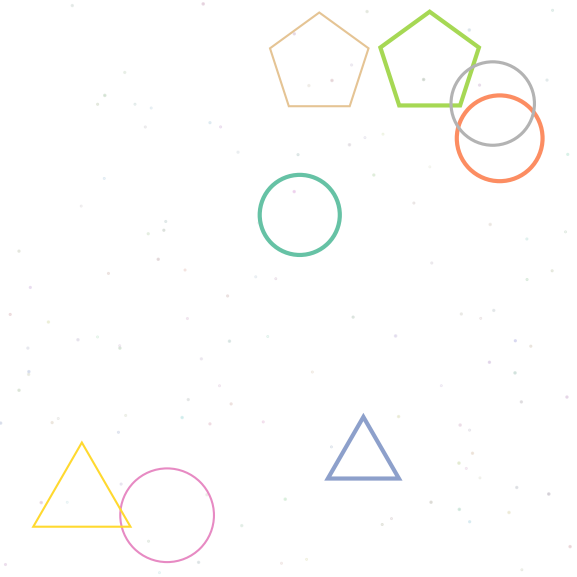[{"shape": "circle", "thickness": 2, "radius": 0.35, "center": [0.519, 0.627]}, {"shape": "circle", "thickness": 2, "radius": 0.37, "center": [0.865, 0.76]}, {"shape": "triangle", "thickness": 2, "radius": 0.36, "center": [0.629, 0.206]}, {"shape": "circle", "thickness": 1, "radius": 0.41, "center": [0.289, 0.107]}, {"shape": "pentagon", "thickness": 2, "radius": 0.45, "center": [0.744, 0.889]}, {"shape": "triangle", "thickness": 1, "radius": 0.49, "center": [0.142, 0.136]}, {"shape": "pentagon", "thickness": 1, "radius": 0.45, "center": [0.553, 0.888]}, {"shape": "circle", "thickness": 1.5, "radius": 0.36, "center": [0.853, 0.82]}]